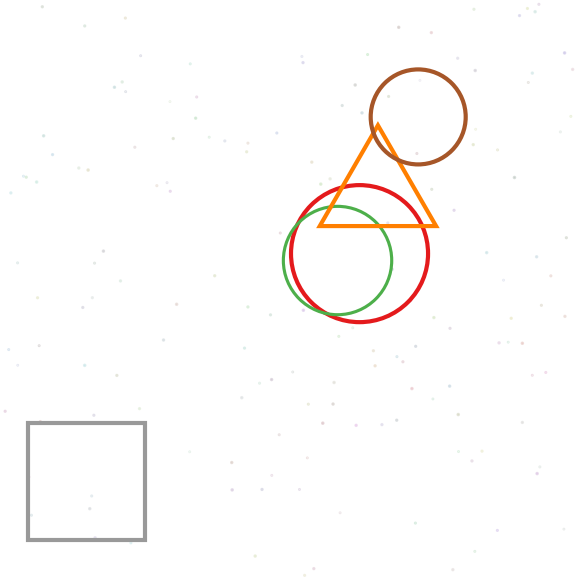[{"shape": "circle", "thickness": 2, "radius": 0.59, "center": [0.623, 0.56]}, {"shape": "circle", "thickness": 1.5, "radius": 0.47, "center": [0.584, 0.548]}, {"shape": "triangle", "thickness": 2, "radius": 0.58, "center": [0.654, 0.666]}, {"shape": "circle", "thickness": 2, "radius": 0.41, "center": [0.724, 0.797]}, {"shape": "square", "thickness": 2, "radius": 0.51, "center": [0.15, 0.165]}]